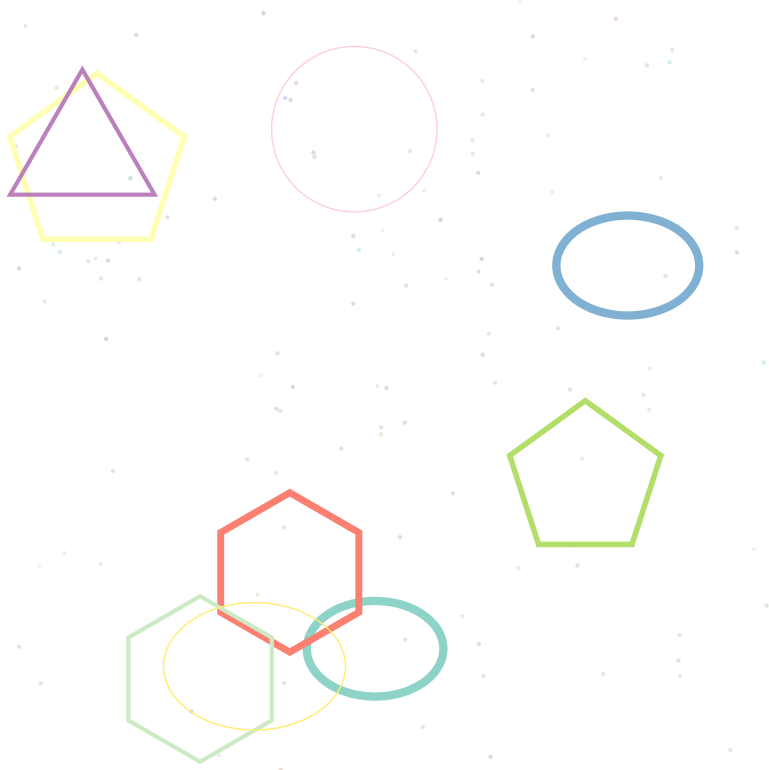[{"shape": "oval", "thickness": 3, "radius": 0.44, "center": [0.487, 0.157]}, {"shape": "pentagon", "thickness": 2, "radius": 0.6, "center": [0.126, 0.786]}, {"shape": "hexagon", "thickness": 2.5, "radius": 0.52, "center": [0.376, 0.257]}, {"shape": "oval", "thickness": 3, "radius": 0.46, "center": [0.815, 0.655]}, {"shape": "pentagon", "thickness": 2, "radius": 0.52, "center": [0.76, 0.376]}, {"shape": "circle", "thickness": 0.5, "radius": 0.54, "center": [0.46, 0.832]}, {"shape": "triangle", "thickness": 1.5, "radius": 0.54, "center": [0.107, 0.801]}, {"shape": "hexagon", "thickness": 1.5, "radius": 0.54, "center": [0.26, 0.118]}, {"shape": "oval", "thickness": 0.5, "radius": 0.59, "center": [0.331, 0.135]}]